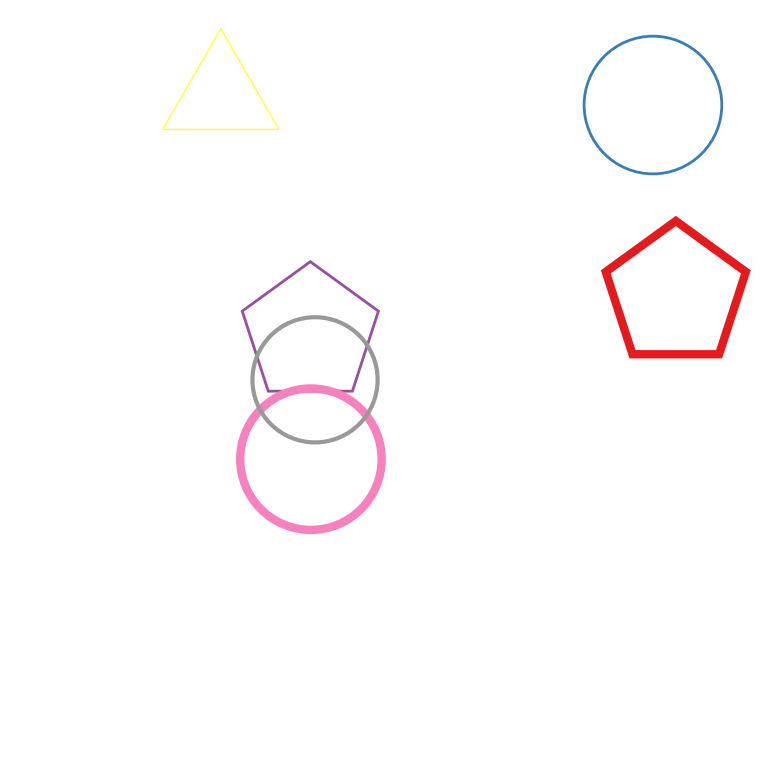[{"shape": "pentagon", "thickness": 3, "radius": 0.48, "center": [0.878, 0.617]}, {"shape": "circle", "thickness": 1, "radius": 0.45, "center": [0.848, 0.864]}, {"shape": "pentagon", "thickness": 1, "radius": 0.46, "center": [0.403, 0.567]}, {"shape": "triangle", "thickness": 0.5, "radius": 0.44, "center": [0.287, 0.875]}, {"shape": "circle", "thickness": 3, "radius": 0.46, "center": [0.404, 0.404]}, {"shape": "circle", "thickness": 1.5, "radius": 0.41, "center": [0.409, 0.507]}]